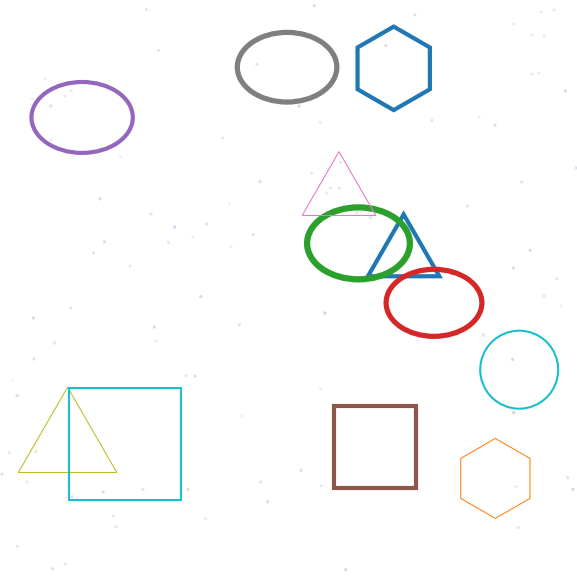[{"shape": "hexagon", "thickness": 2, "radius": 0.36, "center": [0.682, 0.881]}, {"shape": "triangle", "thickness": 2, "radius": 0.36, "center": [0.699, 0.556]}, {"shape": "hexagon", "thickness": 0.5, "radius": 0.35, "center": [0.858, 0.171]}, {"shape": "oval", "thickness": 3, "radius": 0.44, "center": [0.621, 0.578]}, {"shape": "oval", "thickness": 2.5, "radius": 0.41, "center": [0.752, 0.475]}, {"shape": "oval", "thickness": 2, "radius": 0.44, "center": [0.142, 0.796]}, {"shape": "square", "thickness": 2, "radius": 0.35, "center": [0.649, 0.225]}, {"shape": "triangle", "thickness": 0.5, "radius": 0.37, "center": [0.587, 0.663]}, {"shape": "oval", "thickness": 2.5, "radius": 0.43, "center": [0.497, 0.883]}, {"shape": "triangle", "thickness": 0.5, "radius": 0.49, "center": [0.117, 0.23]}, {"shape": "circle", "thickness": 1, "radius": 0.34, "center": [0.899, 0.359]}, {"shape": "square", "thickness": 1, "radius": 0.48, "center": [0.217, 0.23]}]